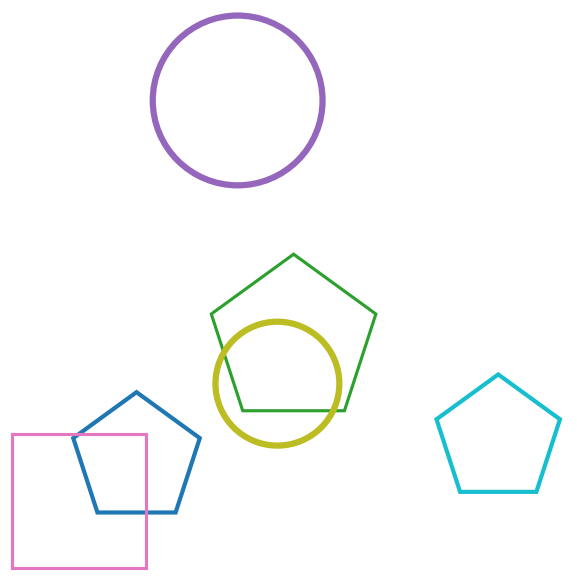[{"shape": "pentagon", "thickness": 2, "radius": 0.58, "center": [0.236, 0.205]}, {"shape": "pentagon", "thickness": 1.5, "radius": 0.75, "center": [0.508, 0.409]}, {"shape": "circle", "thickness": 3, "radius": 0.73, "center": [0.412, 0.825]}, {"shape": "square", "thickness": 1.5, "radius": 0.58, "center": [0.136, 0.131]}, {"shape": "circle", "thickness": 3, "radius": 0.54, "center": [0.48, 0.335]}, {"shape": "pentagon", "thickness": 2, "radius": 0.56, "center": [0.863, 0.238]}]